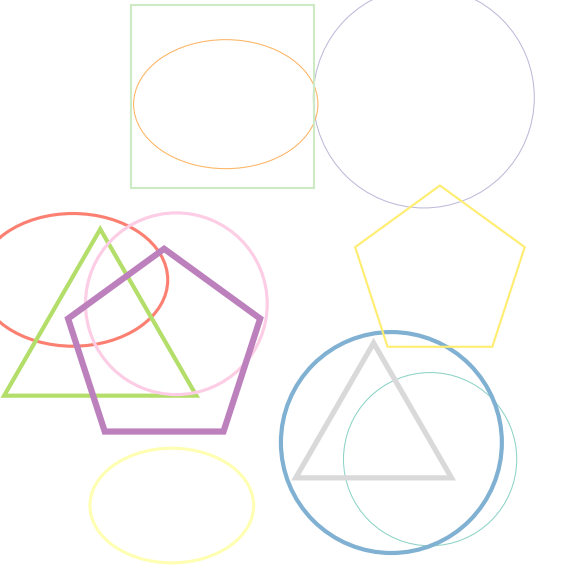[{"shape": "circle", "thickness": 0.5, "radius": 0.75, "center": [0.745, 0.204]}, {"shape": "oval", "thickness": 1.5, "radius": 0.71, "center": [0.297, 0.124]}, {"shape": "circle", "thickness": 0.5, "radius": 0.96, "center": [0.734, 0.83]}, {"shape": "oval", "thickness": 1.5, "radius": 0.82, "center": [0.126, 0.515]}, {"shape": "circle", "thickness": 2, "radius": 0.96, "center": [0.678, 0.233]}, {"shape": "oval", "thickness": 0.5, "radius": 0.8, "center": [0.391, 0.819]}, {"shape": "triangle", "thickness": 2, "radius": 0.96, "center": [0.174, 0.41]}, {"shape": "circle", "thickness": 1.5, "radius": 0.79, "center": [0.305, 0.473]}, {"shape": "triangle", "thickness": 2.5, "radius": 0.78, "center": [0.647, 0.25]}, {"shape": "pentagon", "thickness": 3, "radius": 0.87, "center": [0.284, 0.393]}, {"shape": "square", "thickness": 1, "radius": 0.79, "center": [0.385, 0.832]}, {"shape": "pentagon", "thickness": 1, "radius": 0.77, "center": [0.762, 0.524]}]